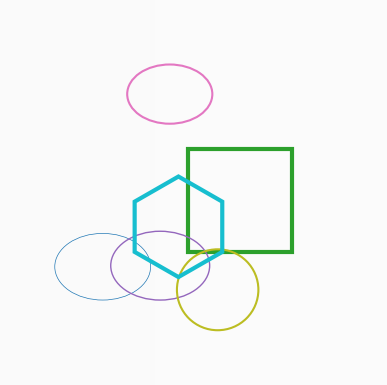[{"shape": "oval", "thickness": 0.5, "radius": 0.62, "center": [0.265, 0.307]}, {"shape": "square", "thickness": 3, "radius": 0.67, "center": [0.619, 0.479]}, {"shape": "oval", "thickness": 1, "radius": 0.64, "center": [0.413, 0.31]}, {"shape": "oval", "thickness": 1.5, "radius": 0.55, "center": [0.438, 0.756]}, {"shape": "circle", "thickness": 1.5, "radius": 0.53, "center": [0.562, 0.247]}, {"shape": "hexagon", "thickness": 3, "radius": 0.65, "center": [0.461, 0.411]}]